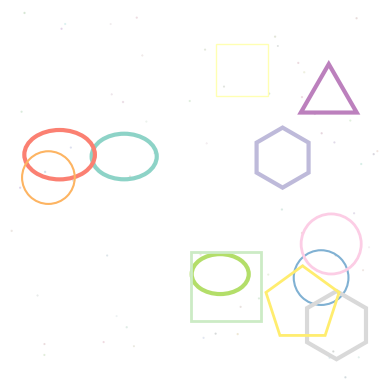[{"shape": "oval", "thickness": 3, "radius": 0.42, "center": [0.323, 0.593]}, {"shape": "square", "thickness": 1, "radius": 0.34, "center": [0.628, 0.818]}, {"shape": "hexagon", "thickness": 3, "radius": 0.39, "center": [0.734, 0.591]}, {"shape": "oval", "thickness": 3, "radius": 0.46, "center": [0.155, 0.598]}, {"shape": "circle", "thickness": 1.5, "radius": 0.36, "center": [0.834, 0.279]}, {"shape": "circle", "thickness": 1.5, "radius": 0.34, "center": [0.126, 0.539]}, {"shape": "oval", "thickness": 3, "radius": 0.37, "center": [0.572, 0.288]}, {"shape": "circle", "thickness": 2, "radius": 0.39, "center": [0.86, 0.366]}, {"shape": "hexagon", "thickness": 3, "radius": 0.44, "center": [0.874, 0.155]}, {"shape": "triangle", "thickness": 3, "radius": 0.42, "center": [0.854, 0.75]}, {"shape": "square", "thickness": 2, "radius": 0.45, "center": [0.587, 0.255]}, {"shape": "pentagon", "thickness": 2, "radius": 0.5, "center": [0.786, 0.21]}]